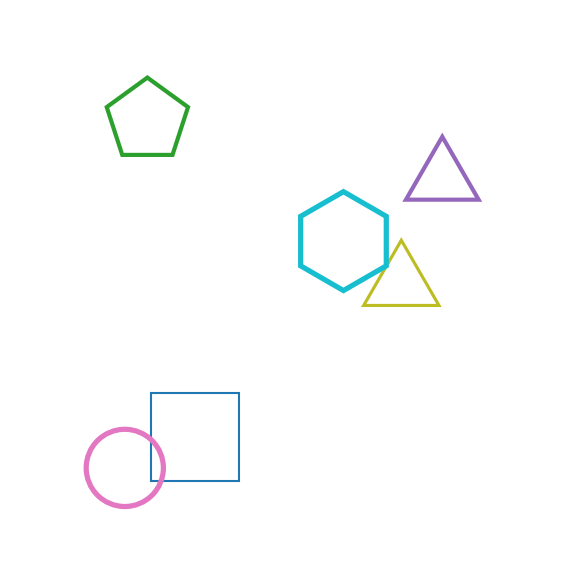[{"shape": "square", "thickness": 1, "radius": 0.38, "center": [0.338, 0.243]}, {"shape": "pentagon", "thickness": 2, "radius": 0.37, "center": [0.255, 0.791]}, {"shape": "triangle", "thickness": 2, "radius": 0.36, "center": [0.766, 0.69]}, {"shape": "circle", "thickness": 2.5, "radius": 0.33, "center": [0.216, 0.189]}, {"shape": "triangle", "thickness": 1.5, "radius": 0.38, "center": [0.695, 0.508]}, {"shape": "hexagon", "thickness": 2.5, "radius": 0.43, "center": [0.595, 0.582]}]